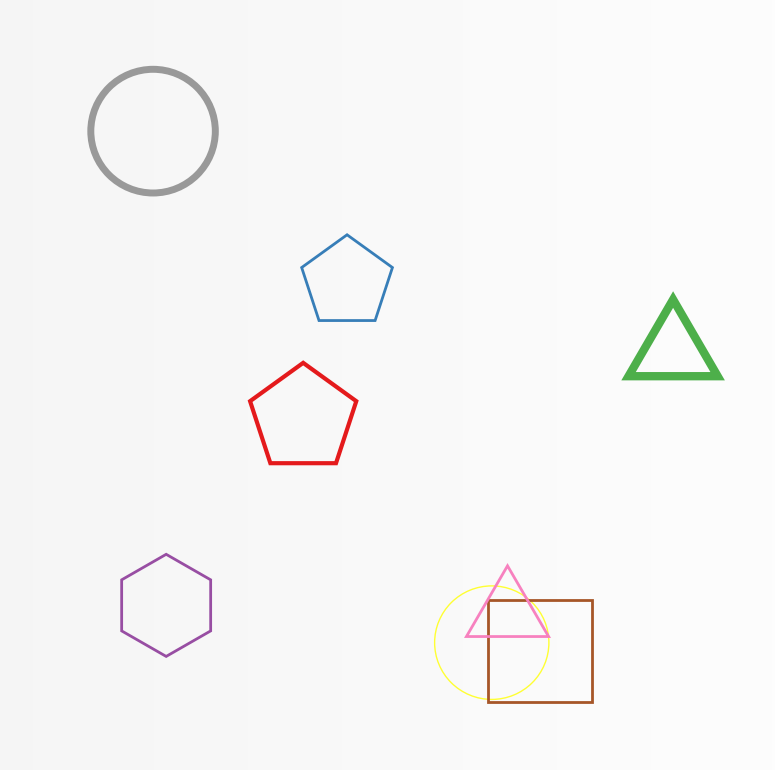[{"shape": "pentagon", "thickness": 1.5, "radius": 0.36, "center": [0.391, 0.457]}, {"shape": "pentagon", "thickness": 1, "radius": 0.31, "center": [0.448, 0.634]}, {"shape": "triangle", "thickness": 3, "radius": 0.33, "center": [0.869, 0.545]}, {"shape": "hexagon", "thickness": 1, "radius": 0.33, "center": [0.214, 0.214]}, {"shape": "circle", "thickness": 0.5, "radius": 0.37, "center": [0.635, 0.165]}, {"shape": "square", "thickness": 1, "radius": 0.33, "center": [0.697, 0.155]}, {"shape": "triangle", "thickness": 1, "radius": 0.31, "center": [0.655, 0.204]}, {"shape": "circle", "thickness": 2.5, "radius": 0.4, "center": [0.198, 0.83]}]